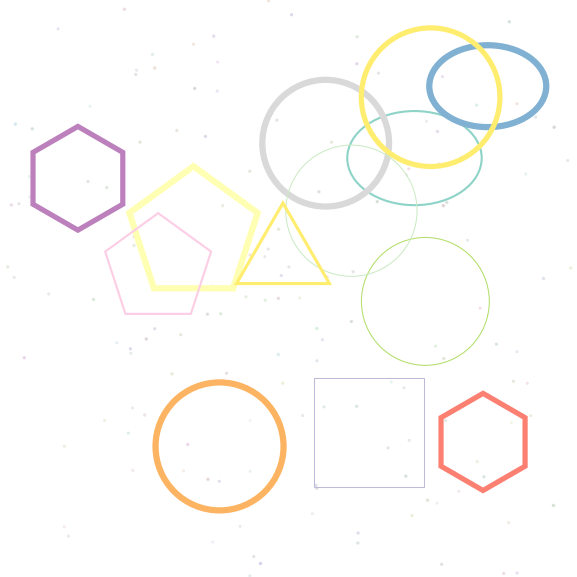[{"shape": "oval", "thickness": 1, "radius": 0.58, "center": [0.718, 0.725]}, {"shape": "pentagon", "thickness": 3, "radius": 0.58, "center": [0.335, 0.594]}, {"shape": "square", "thickness": 0.5, "radius": 0.48, "center": [0.639, 0.25]}, {"shape": "hexagon", "thickness": 2.5, "radius": 0.42, "center": [0.836, 0.234]}, {"shape": "oval", "thickness": 3, "radius": 0.51, "center": [0.845, 0.85]}, {"shape": "circle", "thickness": 3, "radius": 0.55, "center": [0.38, 0.226]}, {"shape": "circle", "thickness": 0.5, "radius": 0.55, "center": [0.737, 0.477]}, {"shape": "pentagon", "thickness": 1, "radius": 0.48, "center": [0.274, 0.534]}, {"shape": "circle", "thickness": 3, "radius": 0.55, "center": [0.564, 0.751]}, {"shape": "hexagon", "thickness": 2.5, "radius": 0.45, "center": [0.135, 0.69]}, {"shape": "circle", "thickness": 0.5, "radius": 0.57, "center": [0.609, 0.634]}, {"shape": "triangle", "thickness": 1.5, "radius": 0.46, "center": [0.49, 0.555]}, {"shape": "circle", "thickness": 2.5, "radius": 0.6, "center": [0.746, 0.831]}]